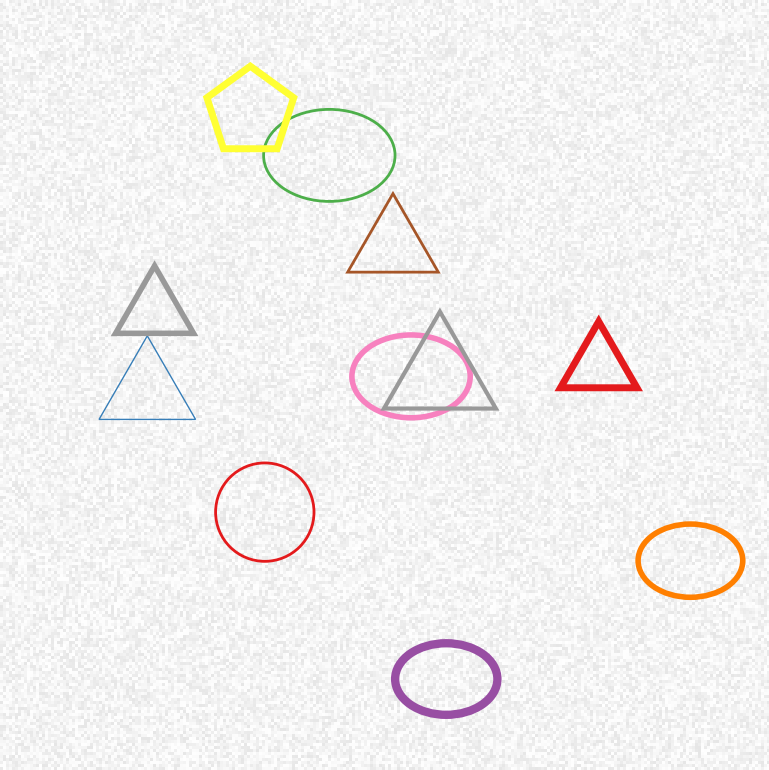[{"shape": "circle", "thickness": 1, "radius": 0.32, "center": [0.344, 0.335]}, {"shape": "triangle", "thickness": 2.5, "radius": 0.29, "center": [0.778, 0.525]}, {"shape": "triangle", "thickness": 0.5, "radius": 0.36, "center": [0.191, 0.491]}, {"shape": "oval", "thickness": 1, "radius": 0.43, "center": [0.428, 0.798]}, {"shape": "oval", "thickness": 3, "radius": 0.33, "center": [0.58, 0.118]}, {"shape": "oval", "thickness": 2, "radius": 0.34, "center": [0.897, 0.272]}, {"shape": "pentagon", "thickness": 2.5, "radius": 0.3, "center": [0.325, 0.855]}, {"shape": "triangle", "thickness": 1, "radius": 0.34, "center": [0.51, 0.681]}, {"shape": "oval", "thickness": 2, "radius": 0.38, "center": [0.534, 0.511]}, {"shape": "triangle", "thickness": 1.5, "radius": 0.42, "center": [0.571, 0.511]}, {"shape": "triangle", "thickness": 2, "radius": 0.29, "center": [0.201, 0.596]}]